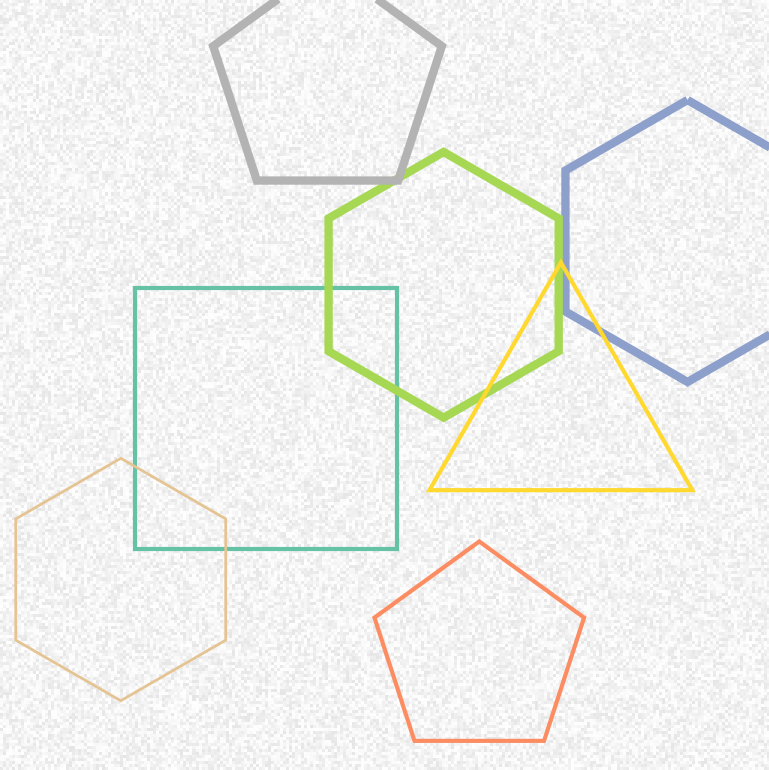[{"shape": "square", "thickness": 1.5, "radius": 0.85, "center": [0.345, 0.457]}, {"shape": "pentagon", "thickness": 1.5, "radius": 0.72, "center": [0.622, 0.154]}, {"shape": "hexagon", "thickness": 3, "radius": 0.92, "center": [0.893, 0.687]}, {"shape": "hexagon", "thickness": 3, "radius": 0.86, "center": [0.576, 0.63]}, {"shape": "triangle", "thickness": 1.5, "radius": 0.99, "center": [0.728, 0.462]}, {"shape": "hexagon", "thickness": 1, "radius": 0.79, "center": [0.157, 0.247]}, {"shape": "pentagon", "thickness": 3, "radius": 0.78, "center": [0.425, 0.892]}]